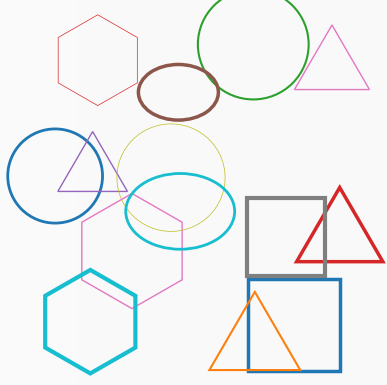[{"shape": "square", "thickness": 2.5, "radius": 0.59, "center": [0.759, 0.156]}, {"shape": "circle", "thickness": 2, "radius": 0.61, "center": [0.142, 0.543]}, {"shape": "triangle", "thickness": 1.5, "radius": 0.68, "center": [0.658, 0.107]}, {"shape": "circle", "thickness": 1.5, "radius": 0.71, "center": [0.654, 0.885]}, {"shape": "hexagon", "thickness": 0.5, "radius": 0.59, "center": [0.252, 0.844]}, {"shape": "triangle", "thickness": 2.5, "radius": 0.64, "center": [0.877, 0.385]}, {"shape": "triangle", "thickness": 1, "radius": 0.52, "center": [0.239, 0.555]}, {"shape": "oval", "thickness": 2.5, "radius": 0.52, "center": [0.46, 0.76]}, {"shape": "hexagon", "thickness": 1, "radius": 0.75, "center": [0.341, 0.348]}, {"shape": "triangle", "thickness": 1, "radius": 0.56, "center": [0.857, 0.823]}, {"shape": "square", "thickness": 3, "radius": 0.51, "center": [0.738, 0.384]}, {"shape": "circle", "thickness": 0.5, "radius": 0.7, "center": [0.441, 0.539]}, {"shape": "hexagon", "thickness": 3, "radius": 0.67, "center": [0.233, 0.164]}, {"shape": "oval", "thickness": 2, "radius": 0.7, "center": [0.465, 0.451]}]